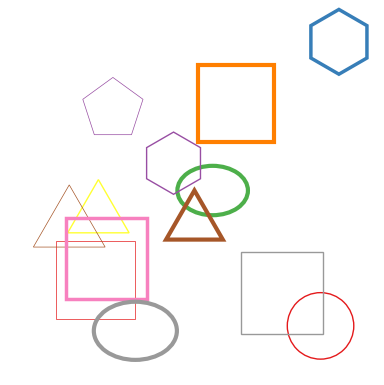[{"shape": "square", "thickness": 0.5, "radius": 0.51, "center": [0.247, 0.273]}, {"shape": "circle", "thickness": 1, "radius": 0.43, "center": [0.833, 0.154]}, {"shape": "hexagon", "thickness": 2.5, "radius": 0.42, "center": [0.88, 0.891]}, {"shape": "oval", "thickness": 3, "radius": 0.46, "center": [0.552, 0.505]}, {"shape": "hexagon", "thickness": 1, "radius": 0.4, "center": [0.451, 0.576]}, {"shape": "pentagon", "thickness": 0.5, "radius": 0.41, "center": [0.293, 0.717]}, {"shape": "square", "thickness": 3, "radius": 0.5, "center": [0.614, 0.731]}, {"shape": "triangle", "thickness": 1, "radius": 0.46, "center": [0.256, 0.441]}, {"shape": "triangle", "thickness": 0.5, "radius": 0.54, "center": [0.18, 0.412]}, {"shape": "triangle", "thickness": 3, "radius": 0.43, "center": [0.505, 0.42]}, {"shape": "square", "thickness": 2.5, "radius": 0.53, "center": [0.276, 0.329]}, {"shape": "oval", "thickness": 3, "radius": 0.54, "center": [0.352, 0.141]}, {"shape": "square", "thickness": 1, "radius": 0.54, "center": [0.733, 0.239]}]